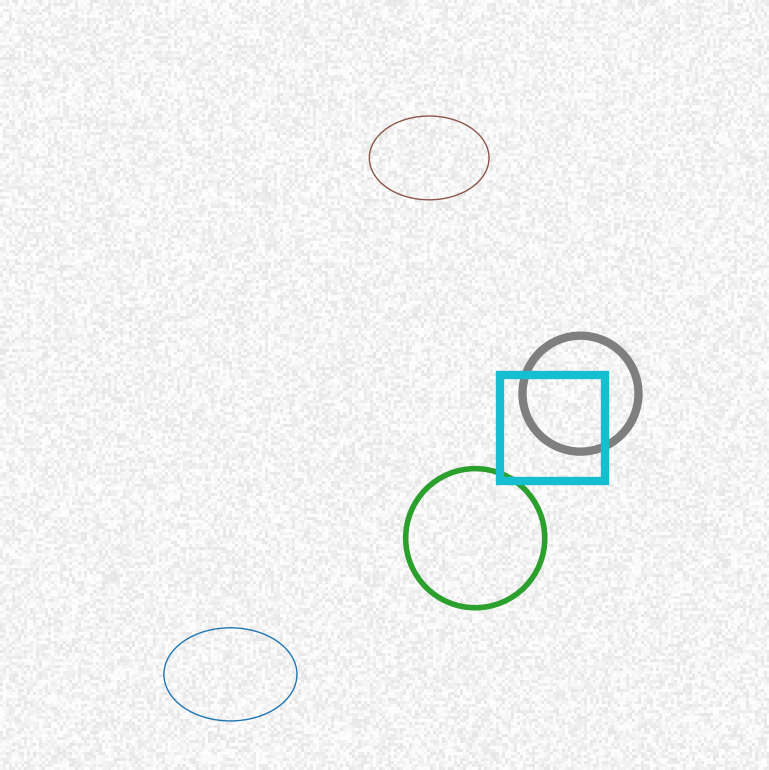[{"shape": "oval", "thickness": 0.5, "radius": 0.43, "center": [0.299, 0.124]}, {"shape": "circle", "thickness": 2, "radius": 0.45, "center": [0.617, 0.301]}, {"shape": "oval", "thickness": 0.5, "radius": 0.39, "center": [0.557, 0.795]}, {"shape": "circle", "thickness": 3, "radius": 0.38, "center": [0.754, 0.489]}, {"shape": "square", "thickness": 3, "radius": 0.34, "center": [0.717, 0.444]}]